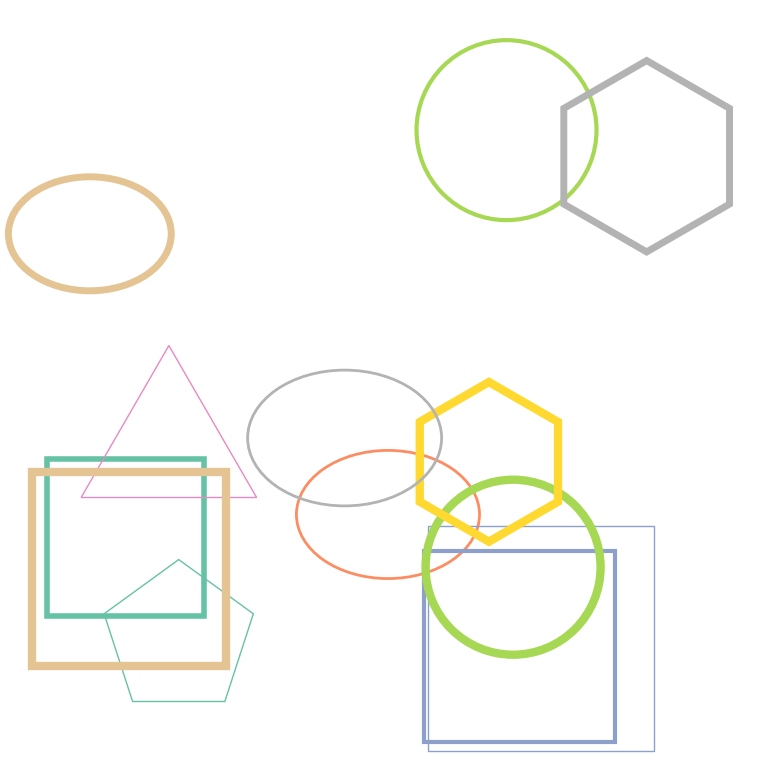[{"shape": "pentagon", "thickness": 0.5, "radius": 0.51, "center": [0.232, 0.171]}, {"shape": "square", "thickness": 2, "radius": 0.51, "center": [0.163, 0.302]}, {"shape": "oval", "thickness": 1, "radius": 0.59, "center": [0.504, 0.332]}, {"shape": "square", "thickness": 1.5, "radius": 0.62, "center": [0.675, 0.161]}, {"shape": "square", "thickness": 0.5, "radius": 0.73, "center": [0.702, 0.171]}, {"shape": "triangle", "thickness": 0.5, "radius": 0.66, "center": [0.219, 0.42]}, {"shape": "circle", "thickness": 3, "radius": 0.57, "center": [0.666, 0.263]}, {"shape": "circle", "thickness": 1.5, "radius": 0.58, "center": [0.658, 0.831]}, {"shape": "hexagon", "thickness": 3, "radius": 0.52, "center": [0.635, 0.4]}, {"shape": "square", "thickness": 3, "radius": 0.63, "center": [0.167, 0.261]}, {"shape": "oval", "thickness": 2.5, "radius": 0.53, "center": [0.117, 0.696]}, {"shape": "oval", "thickness": 1, "radius": 0.63, "center": [0.448, 0.431]}, {"shape": "hexagon", "thickness": 2.5, "radius": 0.62, "center": [0.84, 0.797]}]